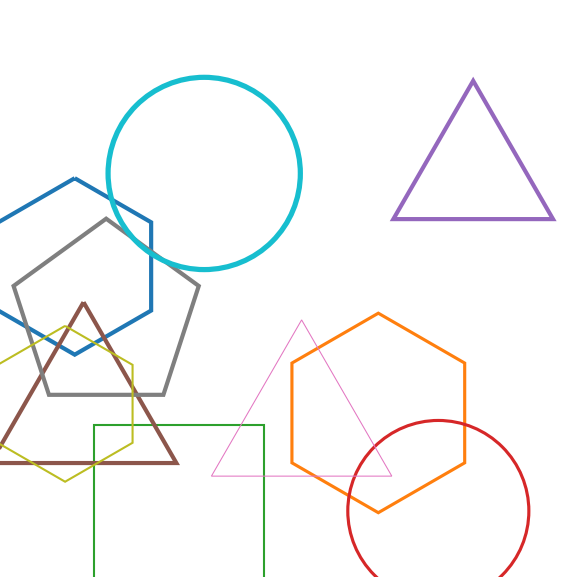[{"shape": "hexagon", "thickness": 2, "radius": 0.76, "center": [0.129, 0.538]}, {"shape": "hexagon", "thickness": 1.5, "radius": 0.86, "center": [0.655, 0.284]}, {"shape": "square", "thickness": 1, "radius": 0.74, "center": [0.31, 0.116]}, {"shape": "circle", "thickness": 1.5, "radius": 0.78, "center": [0.759, 0.114]}, {"shape": "triangle", "thickness": 2, "radius": 0.8, "center": [0.819, 0.7]}, {"shape": "triangle", "thickness": 2, "radius": 0.93, "center": [0.145, 0.29]}, {"shape": "triangle", "thickness": 0.5, "radius": 0.9, "center": [0.522, 0.265]}, {"shape": "pentagon", "thickness": 2, "radius": 0.84, "center": [0.184, 0.452]}, {"shape": "hexagon", "thickness": 1, "radius": 0.67, "center": [0.113, 0.3]}, {"shape": "circle", "thickness": 2.5, "radius": 0.83, "center": [0.354, 0.699]}]